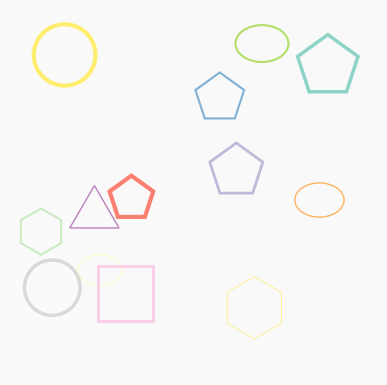[{"shape": "pentagon", "thickness": 2.5, "radius": 0.41, "center": [0.846, 0.828]}, {"shape": "oval", "thickness": 0.5, "radius": 0.29, "center": [0.258, 0.299]}, {"shape": "pentagon", "thickness": 2, "radius": 0.36, "center": [0.61, 0.557]}, {"shape": "pentagon", "thickness": 3, "radius": 0.3, "center": [0.339, 0.485]}, {"shape": "pentagon", "thickness": 1.5, "radius": 0.33, "center": [0.567, 0.746]}, {"shape": "oval", "thickness": 1, "radius": 0.32, "center": [0.824, 0.48]}, {"shape": "oval", "thickness": 1.5, "radius": 0.34, "center": [0.676, 0.887]}, {"shape": "square", "thickness": 2, "radius": 0.35, "center": [0.325, 0.238]}, {"shape": "circle", "thickness": 2.5, "radius": 0.36, "center": [0.135, 0.253]}, {"shape": "triangle", "thickness": 1, "radius": 0.37, "center": [0.244, 0.445]}, {"shape": "hexagon", "thickness": 1.5, "radius": 0.3, "center": [0.106, 0.398]}, {"shape": "circle", "thickness": 3, "radius": 0.4, "center": [0.167, 0.857]}, {"shape": "hexagon", "thickness": 0.5, "radius": 0.4, "center": [0.656, 0.201]}]